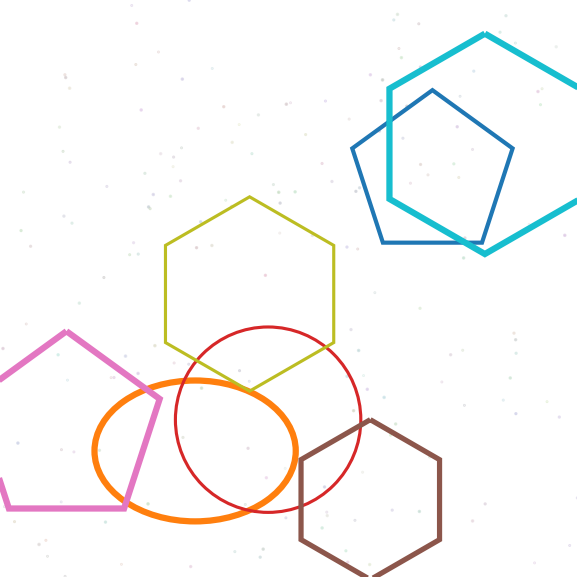[{"shape": "pentagon", "thickness": 2, "radius": 0.73, "center": [0.749, 0.697]}, {"shape": "oval", "thickness": 3, "radius": 0.87, "center": [0.338, 0.218]}, {"shape": "circle", "thickness": 1.5, "radius": 0.8, "center": [0.464, 0.272]}, {"shape": "hexagon", "thickness": 2.5, "radius": 0.69, "center": [0.641, 0.134]}, {"shape": "pentagon", "thickness": 3, "radius": 0.85, "center": [0.115, 0.256]}, {"shape": "hexagon", "thickness": 1.5, "radius": 0.84, "center": [0.432, 0.49]}, {"shape": "hexagon", "thickness": 3, "radius": 0.95, "center": [0.84, 0.75]}]